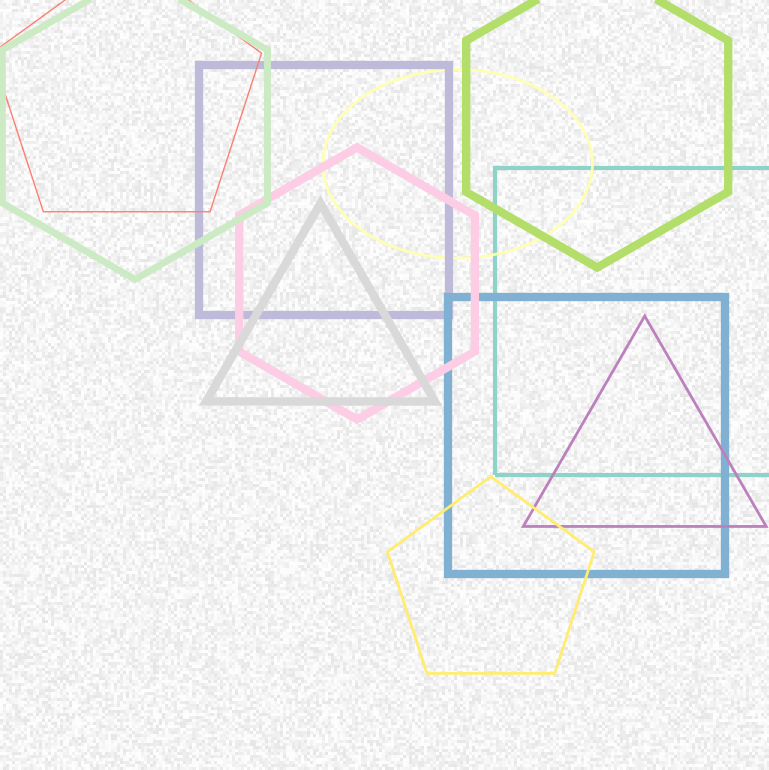[{"shape": "square", "thickness": 1.5, "radius": 1.0, "center": [0.842, 0.582]}, {"shape": "oval", "thickness": 1, "radius": 0.88, "center": [0.594, 0.787]}, {"shape": "square", "thickness": 3, "radius": 0.81, "center": [0.421, 0.753]}, {"shape": "pentagon", "thickness": 0.5, "radius": 0.92, "center": [0.165, 0.874]}, {"shape": "square", "thickness": 3, "radius": 0.9, "center": [0.762, 0.434]}, {"shape": "hexagon", "thickness": 3, "radius": 0.98, "center": [0.776, 0.849]}, {"shape": "hexagon", "thickness": 3, "radius": 0.88, "center": [0.464, 0.632]}, {"shape": "triangle", "thickness": 3, "radius": 0.86, "center": [0.416, 0.564]}, {"shape": "triangle", "thickness": 1, "radius": 0.91, "center": [0.837, 0.407]}, {"shape": "hexagon", "thickness": 2.5, "radius": 0.99, "center": [0.175, 0.836]}, {"shape": "pentagon", "thickness": 1, "radius": 0.71, "center": [0.637, 0.24]}]